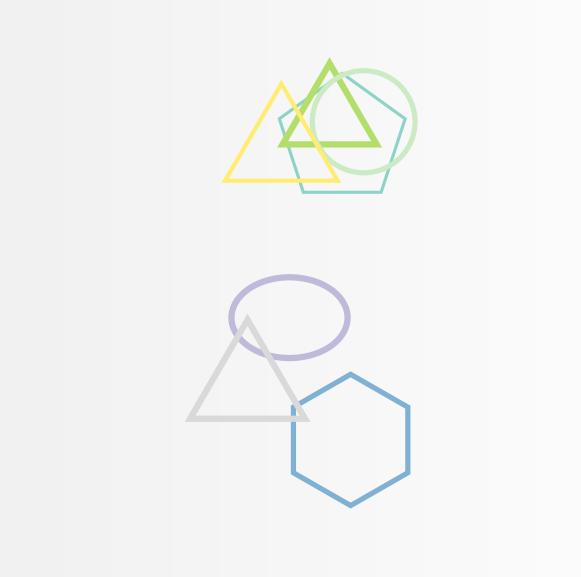[{"shape": "pentagon", "thickness": 1.5, "radius": 0.57, "center": [0.589, 0.758]}, {"shape": "oval", "thickness": 3, "radius": 0.5, "center": [0.498, 0.449]}, {"shape": "hexagon", "thickness": 2.5, "radius": 0.57, "center": [0.603, 0.237]}, {"shape": "triangle", "thickness": 3, "radius": 0.47, "center": [0.567, 0.796]}, {"shape": "triangle", "thickness": 3, "radius": 0.57, "center": [0.426, 0.331]}, {"shape": "circle", "thickness": 2.5, "radius": 0.44, "center": [0.626, 0.788]}, {"shape": "triangle", "thickness": 2, "radius": 0.56, "center": [0.484, 0.742]}]